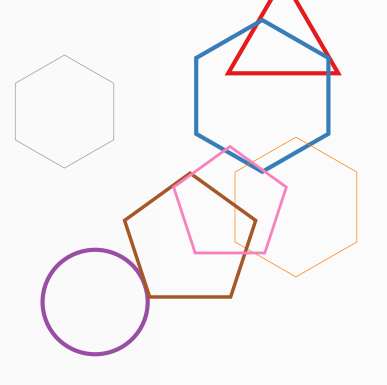[{"shape": "triangle", "thickness": 3, "radius": 0.82, "center": [0.731, 0.892]}, {"shape": "hexagon", "thickness": 3, "radius": 0.98, "center": [0.677, 0.751]}, {"shape": "circle", "thickness": 3, "radius": 0.68, "center": [0.246, 0.216]}, {"shape": "hexagon", "thickness": 0.5, "radius": 0.91, "center": [0.764, 0.462]}, {"shape": "pentagon", "thickness": 2.5, "radius": 0.89, "center": [0.491, 0.372]}, {"shape": "pentagon", "thickness": 2, "radius": 0.76, "center": [0.594, 0.467]}, {"shape": "hexagon", "thickness": 0.5, "radius": 0.73, "center": [0.167, 0.71]}]